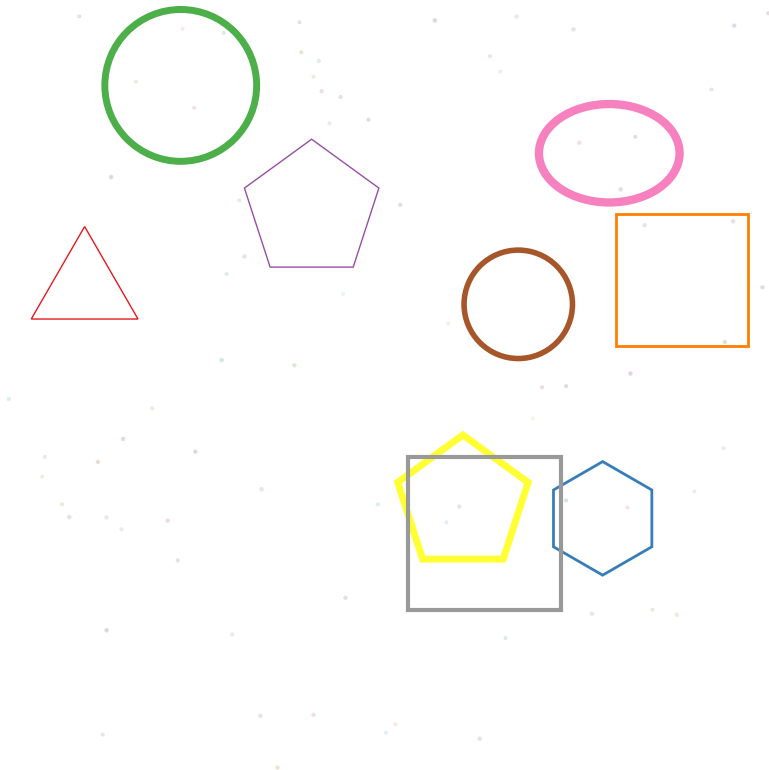[{"shape": "triangle", "thickness": 0.5, "radius": 0.4, "center": [0.11, 0.626]}, {"shape": "hexagon", "thickness": 1, "radius": 0.37, "center": [0.783, 0.327]}, {"shape": "circle", "thickness": 2.5, "radius": 0.49, "center": [0.235, 0.889]}, {"shape": "pentagon", "thickness": 0.5, "radius": 0.46, "center": [0.405, 0.727]}, {"shape": "square", "thickness": 1, "radius": 0.43, "center": [0.885, 0.636]}, {"shape": "pentagon", "thickness": 2.5, "radius": 0.45, "center": [0.601, 0.346]}, {"shape": "circle", "thickness": 2, "radius": 0.35, "center": [0.673, 0.605]}, {"shape": "oval", "thickness": 3, "radius": 0.46, "center": [0.791, 0.801]}, {"shape": "square", "thickness": 1.5, "radius": 0.5, "center": [0.629, 0.307]}]